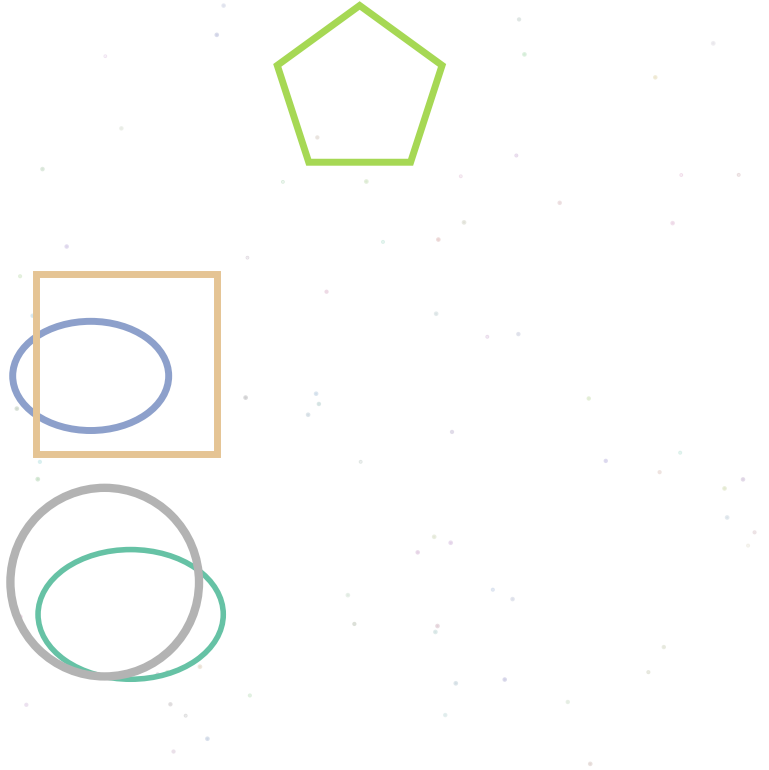[{"shape": "oval", "thickness": 2, "radius": 0.6, "center": [0.17, 0.202]}, {"shape": "oval", "thickness": 2.5, "radius": 0.51, "center": [0.118, 0.512]}, {"shape": "pentagon", "thickness": 2.5, "radius": 0.56, "center": [0.467, 0.88]}, {"shape": "square", "thickness": 2.5, "radius": 0.59, "center": [0.165, 0.527]}, {"shape": "circle", "thickness": 3, "radius": 0.61, "center": [0.136, 0.244]}]